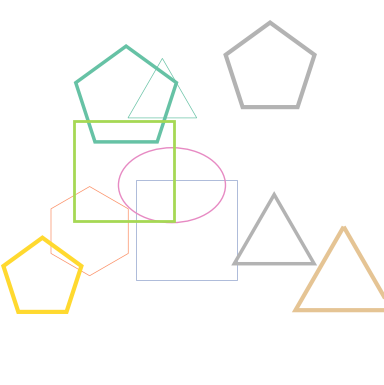[{"shape": "pentagon", "thickness": 2.5, "radius": 0.69, "center": [0.328, 0.743]}, {"shape": "triangle", "thickness": 0.5, "radius": 0.52, "center": [0.422, 0.745]}, {"shape": "hexagon", "thickness": 0.5, "radius": 0.58, "center": [0.233, 0.4]}, {"shape": "square", "thickness": 0.5, "radius": 0.65, "center": [0.485, 0.403]}, {"shape": "oval", "thickness": 1, "radius": 0.69, "center": [0.447, 0.519]}, {"shape": "square", "thickness": 2, "radius": 0.65, "center": [0.322, 0.555]}, {"shape": "pentagon", "thickness": 3, "radius": 0.53, "center": [0.11, 0.276]}, {"shape": "triangle", "thickness": 3, "radius": 0.72, "center": [0.893, 0.267]}, {"shape": "triangle", "thickness": 2.5, "radius": 0.6, "center": [0.712, 0.375]}, {"shape": "pentagon", "thickness": 3, "radius": 0.61, "center": [0.702, 0.82]}]